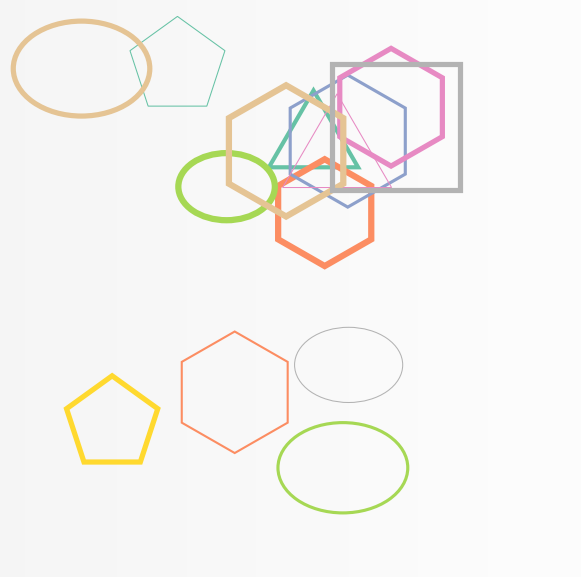[{"shape": "triangle", "thickness": 2, "radius": 0.44, "center": [0.539, 0.754]}, {"shape": "pentagon", "thickness": 0.5, "radius": 0.43, "center": [0.305, 0.885]}, {"shape": "hexagon", "thickness": 1, "radius": 0.53, "center": [0.404, 0.32]}, {"shape": "hexagon", "thickness": 3, "radius": 0.46, "center": [0.559, 0.631]}, {"shape": "hexagon", "thickness": 1.5, "radius": 0.57, "center": [0.598, 0.755]}, {"shape": "triangle", "thickness": 0.5, "radius": 0.54, "center": [0.58, 0.729]}, {"shape": "hexagon", "thickness": 2.5, "radius": 0.51, "center": [0.673, 0.813]}, {"shape": "oval", "thickness": 3, "radius": 0.42, "center": [0.39, 0.676]}, {"shape": "oval", "thickness": 1.5, "radius": 0.56, "center": [0.59, 0.189]}, {"shape": "pentagon", "thickness": 2.5, "radius": 0.41, "center": [0.193, 0.266]}, {"shape": "hexagon", "thickness": 3, "radius": 0.57, "center": [0.492, 0.738]}, {"shape": "oval", "thickness": 2.5, "radius": 0.59, "center": [0.14, 0.88]}, {"shape": "square", "thickness": 2.5, "radius": 0.55, "center": [0.681, 0.779]}, {"shape": "oval", "thickness": 0.5, "radius": 0.47, "center": [0.6, 0.367]}]